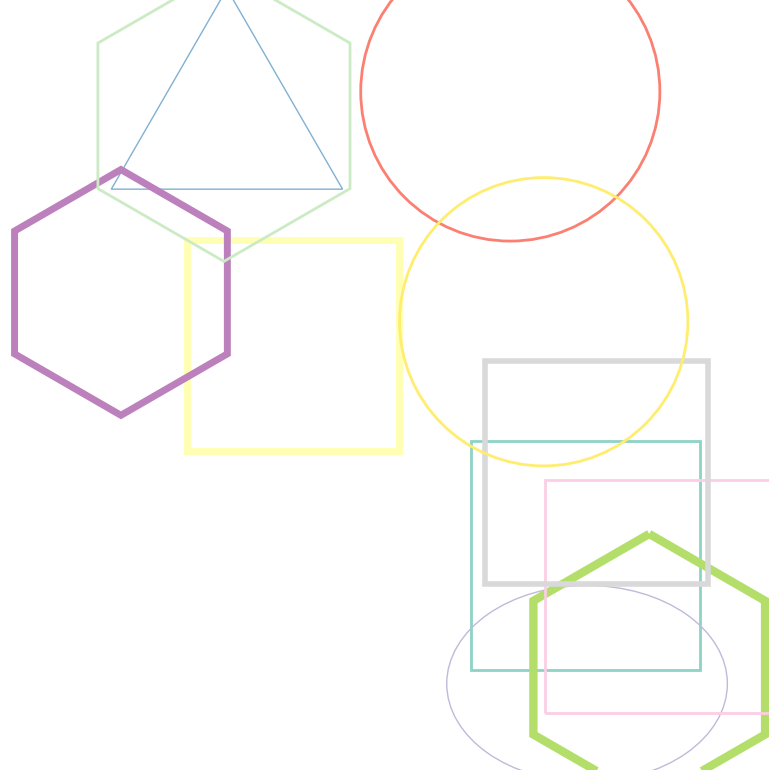[{"shape": "square", "thickness": 1, "radius": 0.74, "center": [0.761, 0.278]}, {"shape": "square", "thickness": 2.5, "radius": 0.69, "center": [0.381, 0.551]}, {"shape": "oval", "thickness": 0.5, "radius": 0.91, "center": [0.762, 0.112]}, {"shape": "circle", "thickness": 1, "radius": 0.97, "center": [0.663, 0.881]}, {"shape": "triangle", "thickness": 0.5, "radius": 0.87, "center": [0.295, 0.841]}, {"shape": "hexagon", "thickness": 3, "radius": 0.87, "center": [0.843, 0.133]}, {"shape": "square", "thickness": 1, "radius": 0.76, "center": [0.859, 0.225]}, {"shape": "square", "thickness": 2, "radius": 0.73, "center": [0.775, 0.386]}, {"shape": "hexagon", "thickness": 2.5, "radius": 0.8, "center": [0.157, 0.62]}, {"shape": "hexagon", "thickness": 1, "radius": 0.95, "center": [0.291, 0.85]}, {"shape": "circle", "thickness": 1, "radius": 0.94, "center": [0.706, 0.582]}]